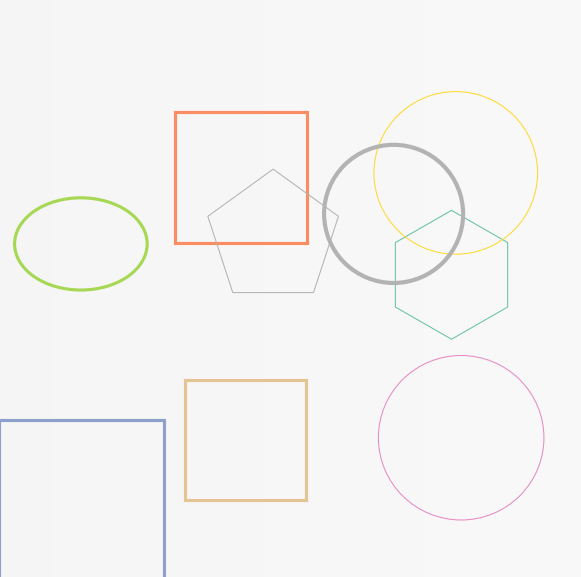[{"shape": "hexagon", "thickness": 0.5, "radius": 0.56, "center": [0.777, 0.523]}, {"shape": "square", "thickness": 1.5, "radius": 0.57, "center": [0.415, 0.692]}, {"shape": "square", "thickness": 1.5, "radius": 0.71, "center": [0.14, 0.131]}, {"shape": "circle", "thickness": 0.5, "radius": 0.71, "center": [0.793, 0.241]}, {"shape": "oval", "thickness": 1.5, "radius": 0.57, "center": [0.139, 0.577]}, {"shape": "circle", "thickness": 0.5, "radius": 0.7, "center": [0.784, 0.7]}, {"shape": "square", "thickness": 1.5, "radius": 0.52, "center": [0.423, 0.237]}, {"shape": "pentagon", "thickness": 0.5, "radius": 0.59, "center": [0.47, 0.588]}, {"shape": "circle", "thickness": 2, "radius": 0.6, "center": [0.677, 0.629]}]